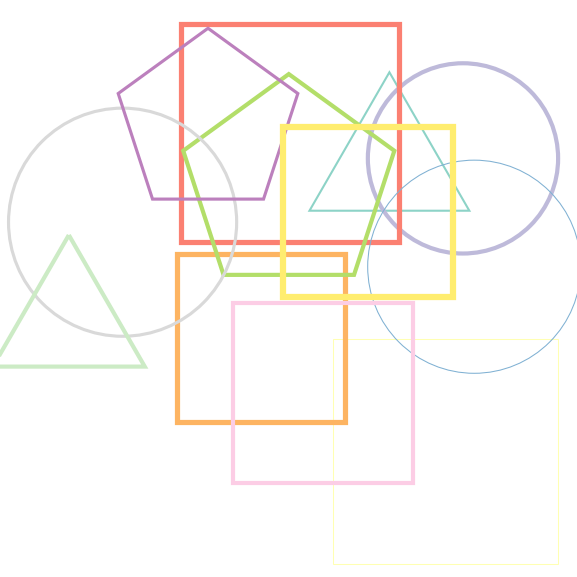[{"shape": "triangle", "thickness": 1, "radius": 0.8, "center": [0.674, 0.714]}, {"shape": "square", "thickness": 0.5, "radius": 0.98, "center": [0.771, 0.218]}, {"shape": "circle", "thickness": 2, "radius": 0.82, "center": [0.802, 0.725]}, {"shape": "square", "thickness": 2.5, "radius": 0.95, "center": [0.502, 0.769]}, {"shape": "circle", "thickness": 0.5, "radius": 0.92, "center": [0.821, 0.537]}, {"shape": "square", "thickness": 2.5, "radius": 0.73, "center": [0.452, 0.414]}, {"shape": "pentagon", "thickness": 2, "radius": 0.96, "center": [0.5, 0.679]}, {"shape": "square", "thickness": 2, "radius": 0.78, "center": [0.559, 0.319]}, {"shape": "circle", "thickness": 1.5, "radius": 0.99, "center": [0.212, 0.614]}, {"shape": "pentagon", "thickness": 1.5, "radius": 0.82, "center": [0.36, 0.787]}, {"shape": "triangle", "thickness": 2, "radius": 0.76, "center": [0.119, 0.44]}, {"shape": "square", "thickness": 3, "radius": 0.74, "center": [0.638, 0.631]}]